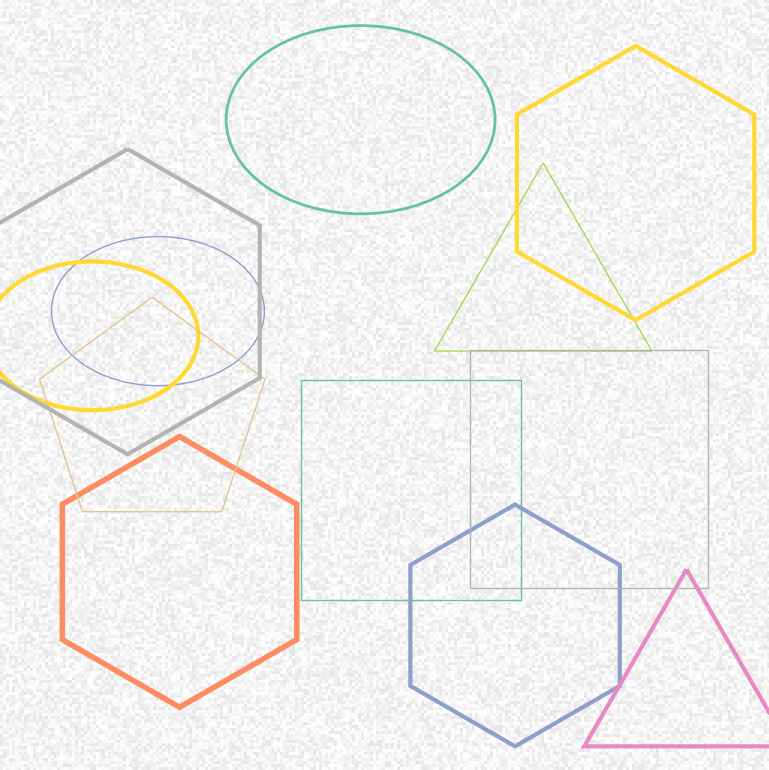[{"shape": "square", "thickness": 0.5, "radius": 0.71, "center": [0.534, 0.363]}, {"shape": "oval", "thickness": 1, "radius": 0.87, "center": [0.468, 0.845]}, {"shape": "hexagon", "thickness": 2, "radius": 0.88, "center": [0.233, 0.257]}, {"shape": "hexagon", "thickness": 1.5, "radius": 0.79, "center": [0.669, 0.188]}, {"shape": "oval", "thickness": 0.5, "radius": 0.69, "center": [0.205, 0.596]}, {"shape": "triangle", "thickness": 1.5, "radius": 0.77, "center": [0.892, 0.107]}, {"shape": "triangle", "thickness": 0.5, "radius": 0.81, "center": [0.705, 0.626]}, {"shape": "oval", "thickness": 1.5, "radius": 0.69, "center": [0.12, 0.564]}, {"shape": "hexagon", "thickness": 1.5, "radius": 0.89, "center": [0.825, 0.762]}, {"shape": "pentagon", "thickness": 0.5, "radius": 0.77, "center": [0.198, 0.46]}, {"shape": "hexagon", "thickness": 1.5, "radius": 0.99, "center": [0.166, 0.608]}, {"shape": "square", "thickness": 0.5, "radius": 0.77, "center": [0.765, 0.391]}]